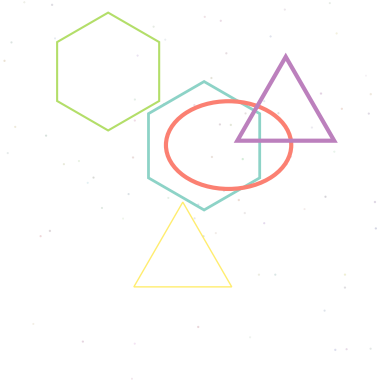[{"shape": "hexagon", "thickness": 2, "radius": 0.83, "center": [0.53, 0.621]}, {"shape": "oval", "thickness": 3, "radius": 0.81, "center": [0.594, 0.623]}, {"shape": "hexagon", "thickness": 1.5, "radius": 0.77, "center": [0.281, 0.814]}, {"shape": "triangle", "thickness": 3, "radius": 0.73, "center": [0.742, 0.707]}, {"shape": "triangle", "thickness": 1, "radius": 0.73, "center": [0.475, 0.328]}]